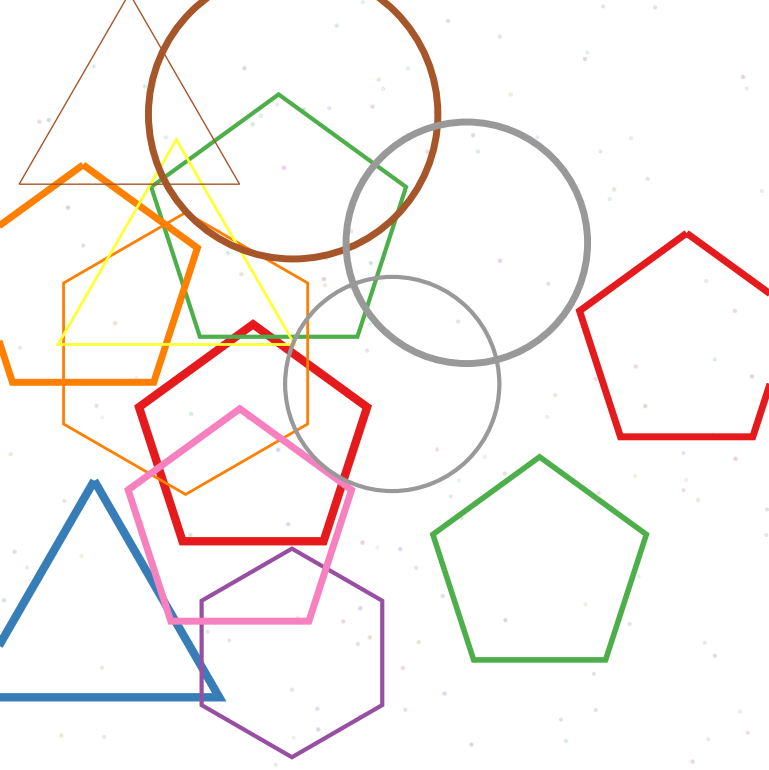[{"shape": "pentagon", "thickness": 3, "radius": 0.78, "center": [0.329, 0.423]}, {"shape": "pentagon", "thickness": 2.5, "radius": 0.73, "center": [0.892, 0.551]}, {"shape": "triangle", "thickness": 3, "radius": 0.94, "center": [0.122, 0.188]}, {"shape": "pentagon", "thickness": 2, "radius": 0.73, "center": [0.701, 0.261]}, {"shape": "pentagon", "thickness": 1.5, "radius": 0.87, "center": [0.362, 0.703]}, {"shape": "hexagon", "thickness": 1.5, "radius": 0.68, "center": [0.379, 0.152]}, {"shape": "hexagon", "thickness": 1, "radius": 0.92, "center": [0.241, 0.541]}, {"shape": "pentagon", "thickness": 2.5, "radius": 0.78, "center": [0.108, 0.63]}, {"shape": "triangle", "thickness": 1, "radius": 0.89, "center": [0.229, 0.641]}, {"shape": "triangle", "thickness": 0.5, "radius": 0.83, "center": [0.168, 0.843]}, {"shape": "circle", "thickness": 2.5, "radius": 0.94, "center": [0.381, 0.852]}, {"shape": "pentagon", "thickness": 2.5, "radius": 0.76, "center": [0.311, 0.317]}, {"shape": "circle", "thickness": 2.5, "radius": 0.78, "center": [0.606, 0.685]}, {"shape": "circle", "thickness": 1.5, "radius": 0.7, "center": [0.509, 0.501]}]